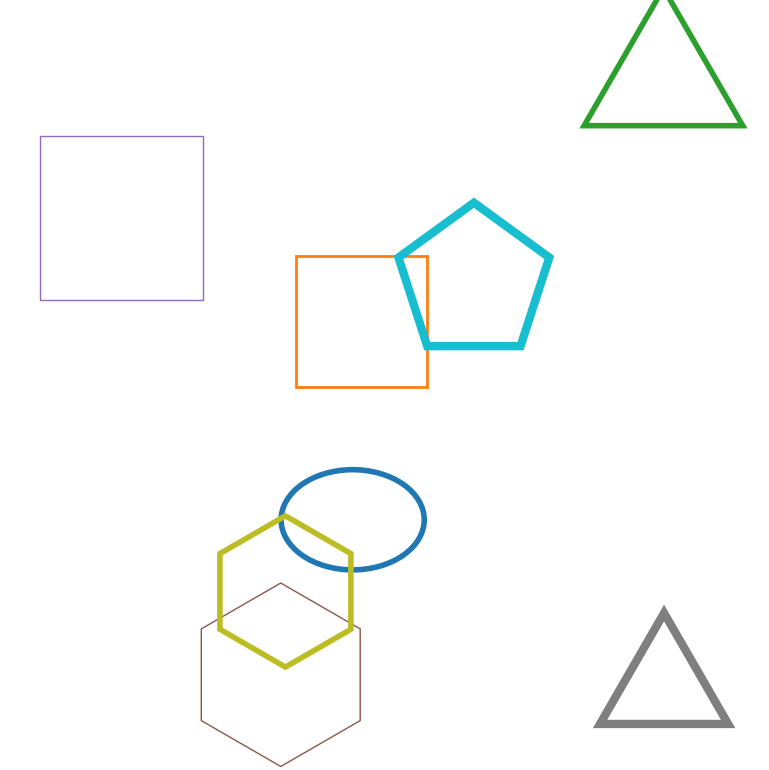[{"shape": "oval", "thickness": 2, "radius": 0.46, "center": [0.458, 0.325]}, {"shape": "square", "thickness": 1, "radius": 0.43, "center": [0.469, 0.582]}, {"shape": "triangle", "thickness": 2, "radius": 0.59, "center": [0.862, 0.896]}, {"shape": "square", "thickness": 0.5, "radius": 0.53, "center": [0.158, 0.717]}, {"shape": "hexagon", "thickness": 0.5, "radius": 0.6, "center": [0.365, 0.124]}, {"shape": "triangle", "thickness": 3, "radius": 0.48, "center": [0.862, 0.108]}, {"shape": "hexagon", "thickness": 2, "radius": 0.49, "center": [0.371, 0.232]}, {"shape": "pentagon", "thickness": 3, "radius": 0.51, "center": [0.615, 0.634]}]